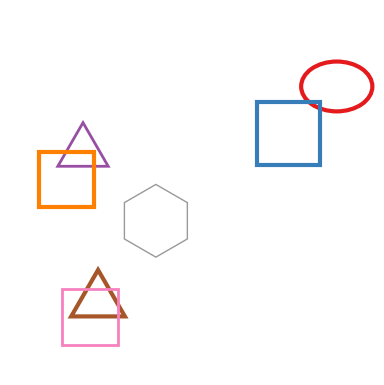[{"shape": "oval", "thickness": 3, "radius": 0.46, "center": [0.875, 0.775]}, {"shape": "square", "thickness": 3, "radius": 0.41, "center": [0.749, 0.653]}, {"shape": "triangle", "thickness": 2, "radius": 0.38, "center": [0.216, 0.606]}, {"shape": "square", "thickness": 3, "radius": 0.36, "center": [0.172, 0.534]}, {"shape": "triangle", "thickness": 3, "radius": 0.4, "center": [0.255, 0.218]}, {"shape": "square", "thickness": 2, "radius": 0.37, "center": [0.233, 0.177]}, {"shape": "hexagon", "thickness": 1, "radius": 0.47, "center": [0.405, 0.427]}]